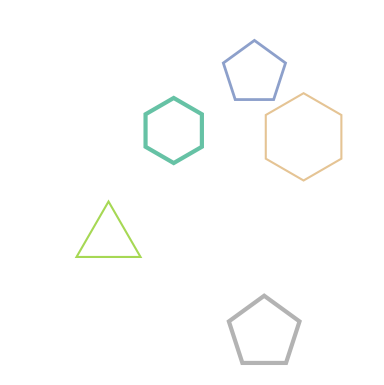[{"shape": "hexagon", "thickness": 3, "radius": 0.42, "center": [0.451, 0.661]}, {"shape": "pentagon", "thickness": 2, "radius": 0.42, "center": [0.661, 0.81]}, {"shape": "triangle", "thickness": 1.5, "radius": 0.48, "center": [0.282, 0.381]}, {"shape": "hexagon", "thickness": 1.5, "radius": 0.57, "center": [0.789, 0.645]}, {"shape": "pentagon", "thickness": 3, "radius": 0.48, "center": [0.686, 0.135]}]